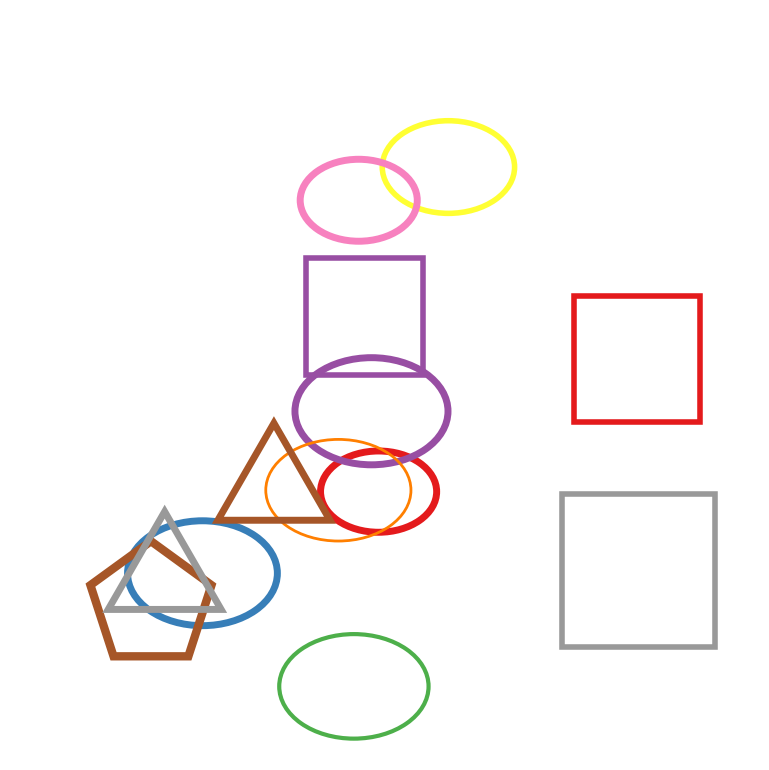[{"shape": "oval", "thickness": 2.5, "radius": 0.38, "center": [0.492, 0.362]}, {"shape": "square", "thickness": 2, "radius": 0.41, "center": [0.827, 0.534]}, {"shape": "oval", "thickness": 2.5, "radius": 0.49, "center": [0.263, 0.256]}, {"shape": "oval", "thickness": 1.5, "radius": 0.48, "center": [0.46, 0.109]}, {"shape": "square", "thickness": 2, "radius": 0.38, "center": [0.473, 0.589]}, {"shape": "oval", "thickness": 2.5, "radius": 0.5, "center": [0.482, 0.466]}, {"shape": "oval", "thickness": 1, "radius": 0.47, "center": [0.439, 0.363]}, {"shape": "oval", "thickness": 2, "radius": 0.43, "center": [0.582, 0.783]}, {"shape": "pentagon", "thickness": 3, "radius": 0.41, "center": [0.196, 0.215]}, {"shape": "triangle", "thickness": 2.5, "radius": 0.42, "center": [0.356, 0.366]}, {"shape": "oval", "thickness": 2.5, "radius": 0.38, "center": [0.466, 0.74]}, {"shape": "triangle", "thickness": 2.5, "radius": 0.42, "center": [0.214, 0.251]}, {"shape": "square", "thickness": 2, "radius": 0.5, "center": [0.829, 0.259]}]